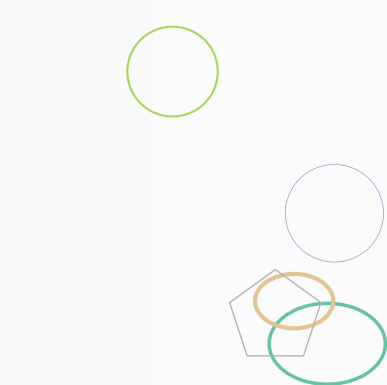[{"shape": "oval", "thickness": 2.5, "radius": 0.75, "center": [0.845, 0.107]}, {"shape": "circle", "thickness": 0.5, "radius": 0.63, "center": [0.863, 0.446]}, {"shape": "circle", "thickness": 1.5, "radius": 0.58, "center": [0.445, 0.814]}, {"shape": "oval", "thickness": 3, "radius": 0.5, "center": [0.759, 0.218]}, {"shape": "pentagon", "thickness": 1, "radius": 0.62, "center": [0.71, 0.176]}]